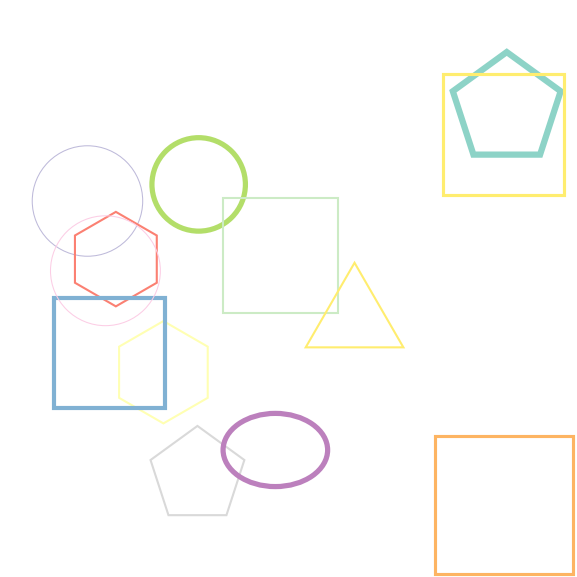[{"shape": "pentagon", "thickness": 3, "radius": 0.49, "center": [0.877, 0.811]}, {"shape": "hexagon", "thickness": 1, "radius": 0.44, "center": [0.283, 0.355]}, {"shape": "circle", "thickness": 0.5, "radius": 0.48, "center": [0.151, 0.651]}, {"shape": "hexagon", "thickness": 1, "radius": 0.41, "center": [0.201, 0.55]}, {"shape": "square", "thickness": 2, "radius": 0.48, "center": [0.189, 0.388]}, {"shape": "square", "thickness": 1.5, "radius": 0.6, "center": [0.872, 0.124]}, {"shape": "circle", "thickness": 2.5, "radius": 0.4, "center": [0.344, 0.68]}, {"shape": "circle", "thickness": 0.5, "radius": 0.48, "center": [0.183, 0.53]}, {"shape": "pentagon", "thickness": 1, "radius": 0.43, "center": [0.342, 0.176]}, {"shape": "oval", "thickness": 2.5, "radius": 0.45, "center": [0.477, 0.22]}, {"shape": "square", "thickness": 1, "radius": 0.5, "center": [0.485, 0.557]}, {"shape": "triangle", "thickness": 1, "radius": 0.49, "center": [0.614, 0.446]}, {"shape": "square", "thickness": 1.5, "radius": 0.53, "center": [0.872, 0.766]}]